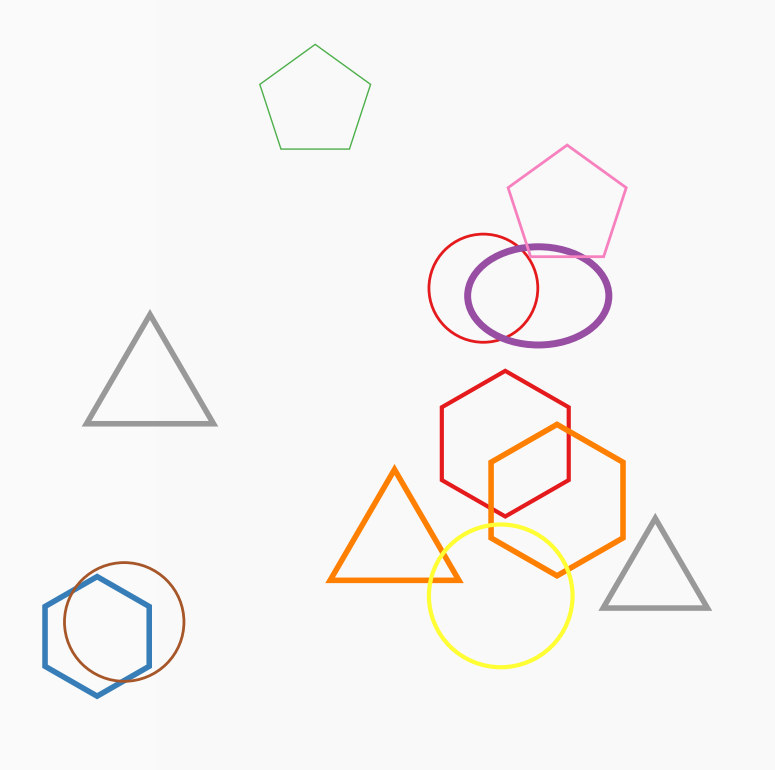[{"shape": "hexagon", "thickness": 1.5, "radius": 0.47, "center": [0.652, 0.424]}, {"shape": "circle", "thickness": 1, "radius": 0.35, "center": [0.624, 0.626]}, {"shape": "hexagon", "thickness": 2, "radius": 0.39, "center": [0.125, 0.174]}, {"shape": "pentagon", "thickness": 0.5, "radius": 0.38, "center": [0.407, 0.867]}, {"shape": "oval", "thickness": 2.5, "radius": 0.46, "center": [0.695, 0.616]}, {"shape": "triangle", "thickness": 2, "radius": 0.48, "center": [0.509, 0.294]}, {"shape": "hexagon", "thickness": 2, "radius": 0.49, "center": [0.719, 0.351]}, {"shape": "circle", "thickness": 1.5, "radius": 0.46, "center": [0.646, 0.226]}, {"shape": "circle", "thickness": 1, "radius": 0.39, "center": [0.16, 0.192]}, {"shape": "pentagon", "thickness": 1, "radius": 0.4, "center": [0.732, 0.731]}, {"shape": "triangle", "thickness": 2, "radius": 0.39, "center": [0.846, 0.249]}, {"shape": "triangle", "thickness": 2, "radius": 0.47, "center": [0.194, 0.497]}]